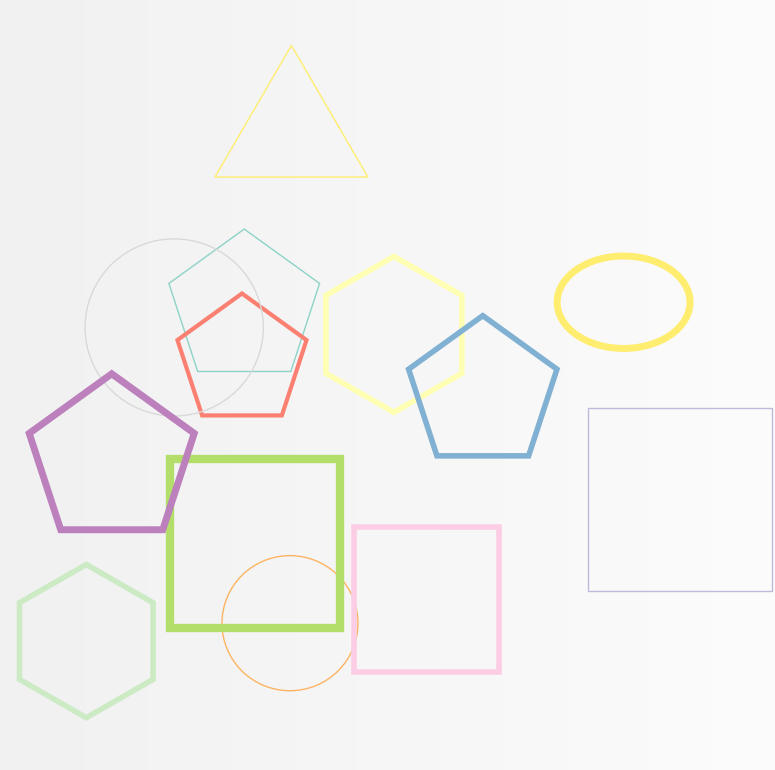[{"shape": "pentagon", "thickness": 0.5, "radius": 0.51, "center": [0.315, 0.6]}, {"shape": "hexagon", "thickness": 2, "radius": 0.51, "center": [0.508, 0.566]}, {"shape": "square", "thickness": 0.5, "radius": 0.59, "center": [0.878, 0.352]}, {"shape": "pentagon", "thickness": 1.5, "radius": 0.44, "center": [0.312, 0.531]}, {"shape": "pentagon", "thickness": 2, "radius": 0.5, "center": [0.623, 0.489]}, {"shape": "circle", "thickness": 0.5, "radius": 0.44, "center": [0.374, 0.191]}, {"shape": "square", "thickness": 3, "radius": 0.55, "center": [0.329, 0.295]}, {"shape": "square", "thickness": 2, "radius": 0.47, "center": [0.55, 0.222]}, {"shape": "circle", "thickness": 0.5, "radius": 0.58, "center": [0.225, 0.575]}, {"shape": "pentagon", "thickness": 2.5, "radius": 0.56, "center": [0.144, 0.403]}, {"shape": "hexagon", "thickness": 2, "radius": 0.5, "center": [0.111, 0.167]}, {"shape": "triangle", "thickness": 0.5, "radius": 0.57, "center": [0.376, 0.827]}, {"shape": "oval", "thickness": 2.5, "radius": 0.43, "center": [0.805, 0.607]}]